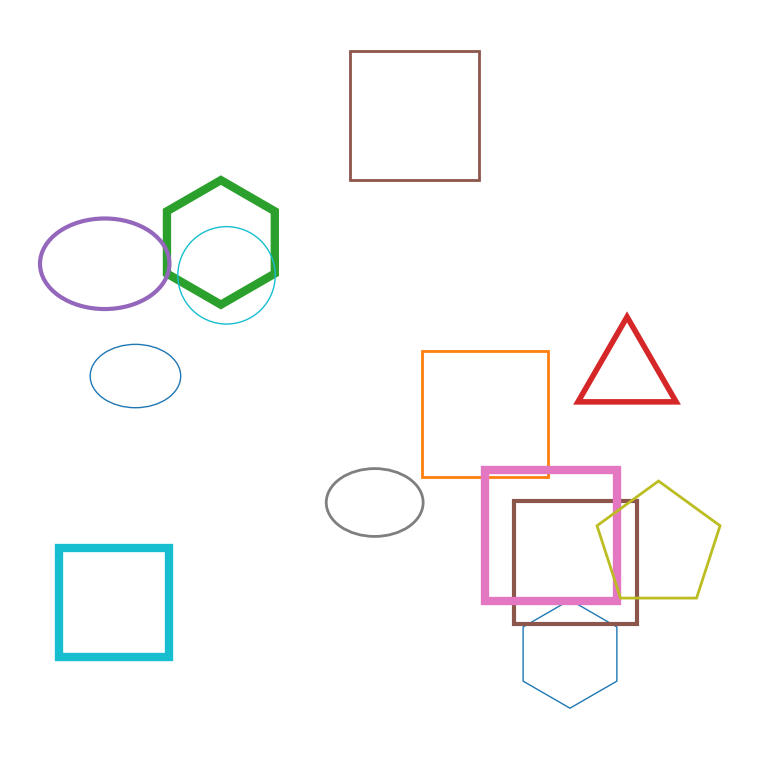[{"shape": "oval", "thickness": 0.5, "radius": 0.29, "center": [0.176, 0.512]}, {"shape": "hexagon", "thickness": 0.5, "radius": 0.35, "center": [0.74, 0.151]}, {"shape": "square", "thickness": 1, "radius": 0.41, "center": [0.629, 0.463]}, {"shape": "hexagon", "thickness": 3, "radius": 0.4, "center": [0.287, 0.685]}, {"shape": "triangle", "thickness": 2, "radius": 0.37, "center": [0.814, 0.515]}, {"shape": "oval", "thickness": 1.5, "radius": 0.42, "center": [0.136, 0.657]}, {"shape": "square", "thickness": 1.5, "radius": 0.4, "center": [0.748, 0.27]}, {"shape": "square", "thickness": 1, "radius": 0.42, "center": [0.538, 0.85]}, {"shape": "square", "thickness": 3, "radius": 0.43, "center": [0.716, 0.304]}, {"shape": "oval", "thickness": 1, "radius": 0.31, "center": [0.487, 0.347]}, {"shape": "pentagon", "thickness": 1, "radius": 0.42, "center": [0.855, 0.291]}, {"shape": "circle", "thickness": 0.5, "radius": 0.32, "center": [0.294, 0.642]}, {"shape": "square", "thickness": 3, "radius": 0.36, "center": [0.148, 0.218]}]